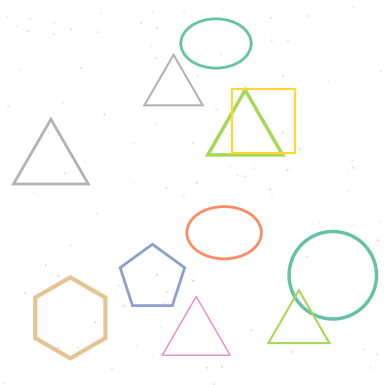[{"shape": "circle", "thickness": 2.5, "radius": 0.57, "center": [0.864, 0.285]}, {"shape": "oval", "thickness": 2, "radius": 0.46, "center": [0.561, 0.887]}, {"shape": "oval", "thickness": 2, "radius": 0.48, "center": [0.582, 0.396]}, {"shape": "pentagon", "thickness": 2, "radius": 0.44, "center": [0.396, 0.277]}, {"shape": "triangle", "thickness": 1, "radius": 0.51, "center": [0.51, 0.128]}, {"shape": "triangle", "thickness": 2.5, "radius": 0.56, "center": [0.637, 0.654]}, {"shape": "triangle", "thickness": 1.5, "radius": 0.46, "center": [0.776, 0.155]}, {"shape": "square", "thickness": 1.5, "radius": 0.41, "center": [0.685, 0.686]}, {"shape": "hexagon", "thickness": 3, "radius": 0.53, "center": [0.183, 0.174]}, {"shape": "triangle", "thickness": 2, "radius": 0.56, "center": [0.132, 0.578]}, {"shape": "triangle", "thickness": 1.5, "radius": 0.44, "center": [0.451, 0.77]}]